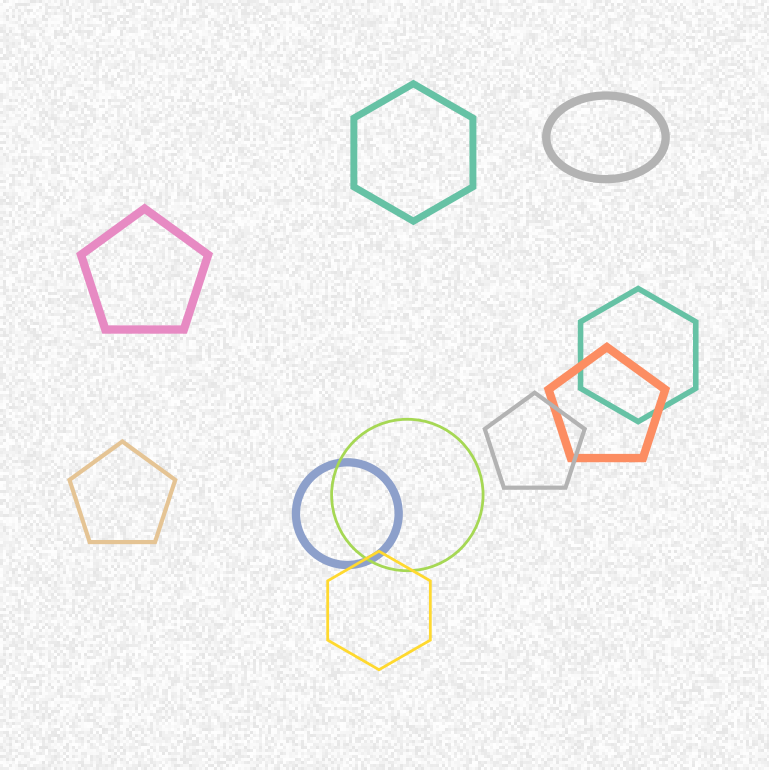[{"shape": "hexagon", "thickness": 2, "radius": 0.43, "center": [0.829, 0.539]}, {"shape": "hexagon", "thickness": 2.5, "radius": 0.45, "center": [0.537, 0.802]}, {"shape": "pentagon", "thickness": 3, "radius": 0.4, "center": [0.788, 0.47]}, {"shape": "circle", "thickness": 3, "radius": 0.33, "center": [0.451, 0.333]}, {"shape": "pentagon", "thickness": 3, "radius": 0.43, "center": [0.188, 0.642]}, {"shape": "circle", "thickness": 1, "radius": 0.49, "center": [0.529, 0.357]}, {"shape": "hexagon", "thickness": 1, "radius": 0.38, "center": [0.492, 0.207]}, {"shape": "pentagon", "thickness": 1.5, "radius": 0.36, "center": [0.159, 0.354]}, {"shape": "pentagon", "thickness": 1.5, "radius": 0.34, "center": [0.694, 0.422]}, {"shape": "oval", "thickness": 3, "radius": 0.39, "center": [0.787, 0.822]}]